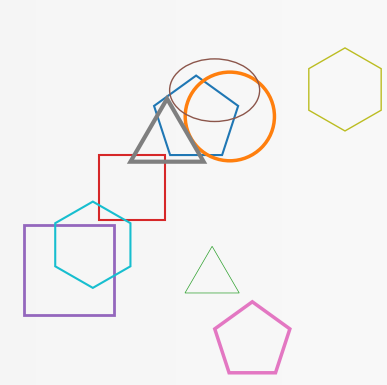[{"shape": "pentagon", "thickness": 1.5, "radius": 0.57, "center": [0.506, 0.69]}, {"shape": "circle", "thickness": 2.5, "radius": 0.58, "center": [0.593, 0.698]}, {"shape": "triangle", "thickness": 0.5, "radius": 0.4, "center": [0.547, 0.279]}, {"shape": "square", "thickness": 1.5, "radius": 0.42, "center": [0.341, 0.514]}, {"shape": "square", "thickness": 2, "radius": 0.58, "center": [0.178, 0.299]}, {"shape": "oval", "thickness": 1, "radius": 0.58, "center": [0.554, 0.766]}, {"shape": "pentagon", "thickness": 2.5, "radius": 0.51, "center": [0.651, 0.114]}, {"shape": "triangle", "thickness": 3, "radius": 0.54, "center": [0.431, 0.635]}, {"shape": "hexagon", "thickness": 1, "radius": 0.54, "center": [0.89, 0.768]}, {"shape": "hexagon", "thickness": 1.5, "radius": 0.56, "center": [0.24, 0.364]}]